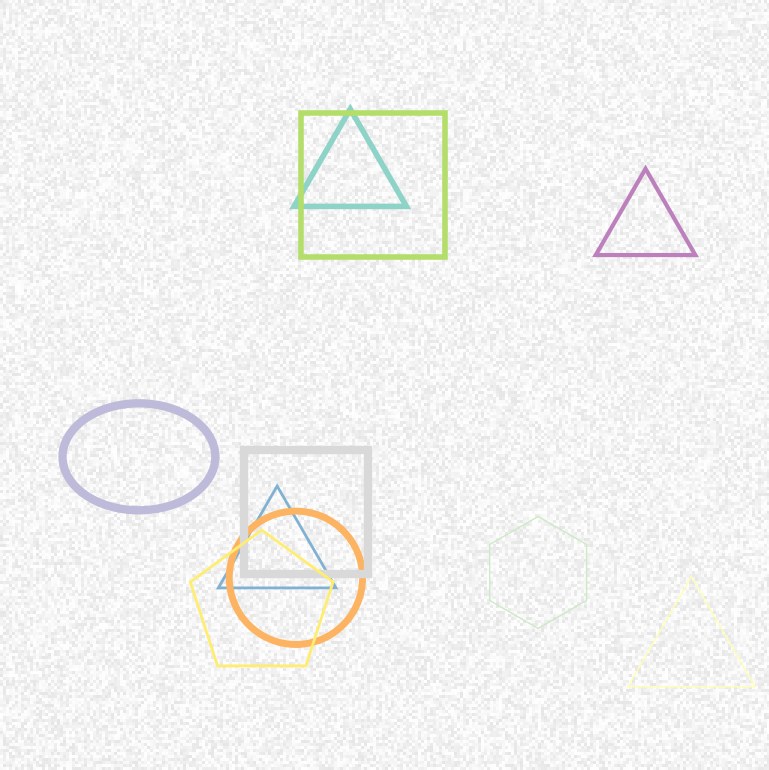[{"shape": "triangle", "thickness": 2, "radius": 0.42, "center": [0.455, 0.774]}, {"shape": "triangle", "thickness": 0.5, "radius": 0.48, "center": [0.898, 0.156]}, {"shape": "oval", "thickness": 3, "radius": 0.5, "center": [0.18, 0.407]}, {"shape": "triangle", "thickness": 1, "radius": 0.44, "center": [0.36, 0.281]}, {"shape": "circle", "thickness": 2.5, "radius": 0.43, "center": [0.384, 0.25]}, {"shape": "square", "thickness": 2, "radius": 0.47, "center": [0.484, 0.76]}, {"shape": "square", "thickness": 3, "radius": 0.4, "center": [0.397, 0.335]}, {"shape": "triangle", "thickness": 1.5, "radius": 0.37, "center": [0.838, 0.706]}, {"shape": "hexagon", "thickness": 0.5, "radius": 0.36, "center": [0.699, 0.257]}, {"shape": "pentagon", "thickness": 1, "radius": 0.49, "center": [0.34, 0.214]}]